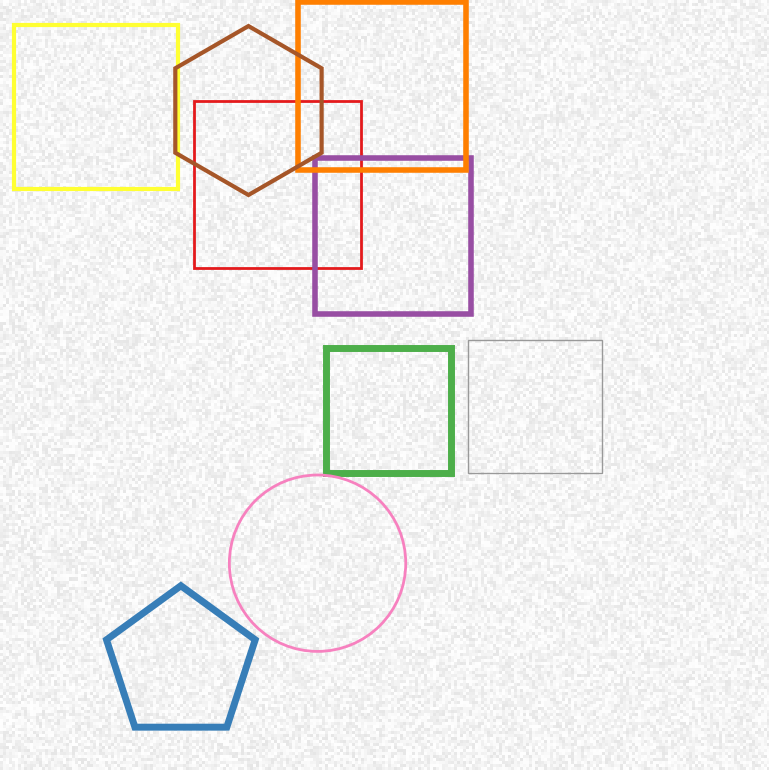[{"shape": "square", "thickness": 1, "radius": 0.54, "center": [0.361, 0.76]}, {"shape": "pentagon", "thickness": 2.5, "radius": 0.51, "center": [0.235, 0.138]}, {"shape": "square", "thickness": 2.5, "radius": 0.41, "center": [0.504, 0.467]}, {"shape": "square", "thickness": 2, "radius": 0.5, "center": [0.51, 0.693]}, {"shape": "square", "thickness": 2, "radius": 0.55, "center": [0.496, 0.888]}, {"shape": "square", "thickness": 1.5, "radius": 0.53, "center": [0.124, 0.861]}, {"shape": "hexagon", "thickness": 1.5, "radius": 0.55, "center": [0.323, 0.856]}, {"shape": "circle", "thickness": 1, "radius": 0.57, "center": [0.412, 0.269]}, {"shape": "square", "thickness": 0.5, "radius": 0.43, "center": [0.695, 0.472]}]